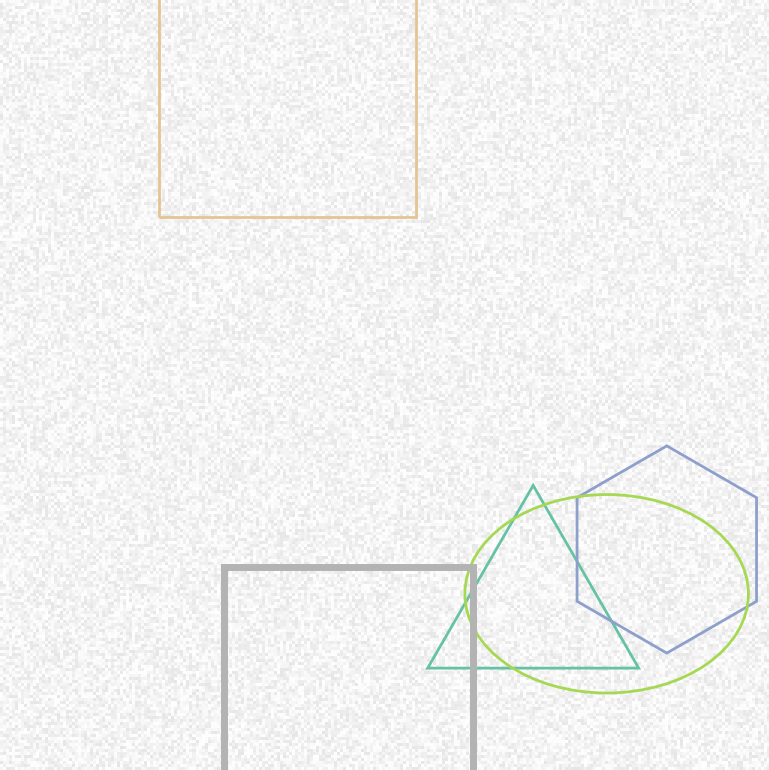[{"shape": "triangle", "thickness": 1, "radius": 0.79, "center": [0.692, 0.211]}, {"shape": "hexagon", "thickness": 1, "radius": 0.67, "center": [0.866, 0.286]}, {"shape": "oval", "thickness": 1, "radius": 0.92, "center": [0.788, 0.229]}, {"shape": "square", "thickness": 1, "radius": 0.83, "center": [0.374, 0.884]}, {"shape": "square", "thickness": 2.5, "radius": 0.81, "center": [0.453, 0.102]}]